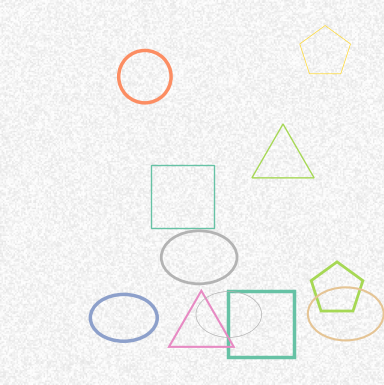[{"shape": "square", "thickness": 1, "radius": 0.41, "center": [0.474, 0.491]}, {"shape": "square", "thickness": 2.5, "radius": 0.43, "center": [0.678, 0.158]}, {"shape": "circle", "thickness": 2.5, "radius": 0.34, "center": [0.376, 0.801]}, {"shape": "oval", "thickness": 2.5, "radius": 0.43, "center": [0.322, 0.174]}, {"shape": "triangle", "thickness": 1.5, "radius": 0.49, "center": [0.523, 0.148]}, {"shape": "triangle", "thickness": 1, "radius": 0.47, "center": [0.735, 0.585]}, {"shape": "pentagon", "thickness": 2, "radius": 0.35, "center": [0.875, 0.249]}, {"shape": "pentagon", "thickness": 0.5, "radius": 0.35, "center": [0.845, 0.864]}, {"shape": "oval", "thickness": 1.5, "radius": 0.49, "center": [0.898, 0.185]}, {"shape": "oval", "thickness": 0.5, "radius": 0.43, "center": [0.594, 0.183]}, {"shape": "oval", "thickness": 2, "radius": 0.49, "center": [0.517, 0.332]}]